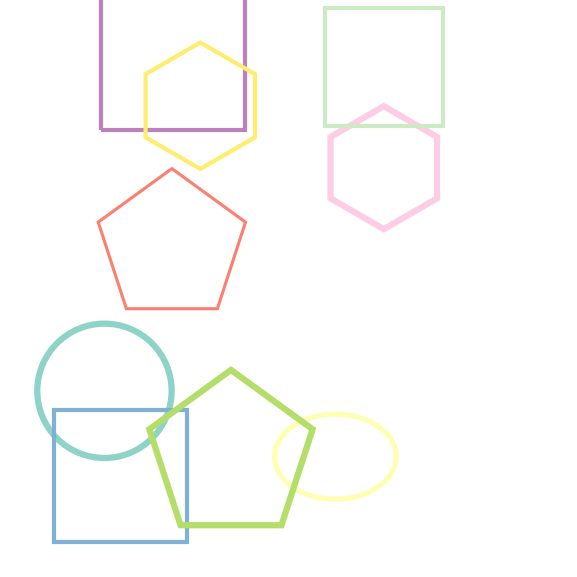[{"shape": "circle", "thickness": 3, "radius": 0.58, "center": [0.181, 0.322]}, {"shape": "oval", "thickness": 2.5, "radius": 0.53, "center": [0.581, 0.208]}, {"shape": "pentagon", "thickness": 1.5, "radius": 0.67, "center": [0.298, 0.573]}, {"shape": "square", "thickness": 2, "radius": 0.57, "center": [0.209, 0.175]}, {"shape": "pentagon", "thickness": 3, "radius": 0.74, "center": [0.4, 0.21]}, {"shape": "hexagon", "thickness": 3, "radius": 0.53, "center": [0.665, 0.709]}, {"shape": "square", "thickness": 2, "radius": 0.63, "center": [0.299, 0.9]}, {"shape": "square", "thickness": 2, "radius": 0.51, "center": [0.665, 0.883]}, {"shape": "hexagon", "thickness": 2, "radius": 0.55, "center": [0.347, 0.816]}]